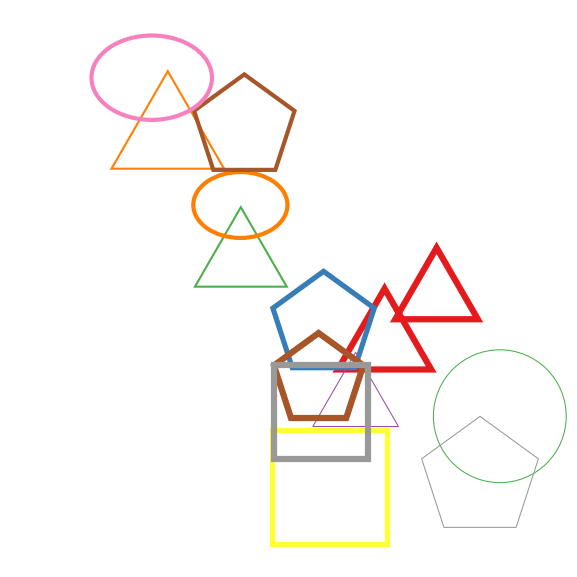[{"shape": "triangle", "thickness": 3, "radius": 0.47, "center": [0.666, 0.406]}, {"shape": "triangle", "thickness": 3, "radius": 0.41, "center": [0.756, 0.488]}, {"shape": "pentagon", "thickness": 2.5, "radius": 0.46, "center": [0.56, 0.437]}, {"shape": "triangle", "thickness": 1, "radius": 0.46, "center": [0.417, 0.549]}, {"shape": "circle", "thickness": 0.5, "radius": 0.58, "center": [0.865, 0.278]}, {"shape": "triangle", "thickness": 0.5, "radius": 0.43, "center": [0.616, 0.303]}, {"shape": "oval", "thickness": 2, "radius": 0.41, "center": [0.416, 0.644]}, {"shape": "triangle", "thickness": 1, "radius": 0.56, "center": [0.291, 0.763]}, {"shape": "square", "thickness": 2.5, "radius": 0.49, "center": [0.571, 0.155]}, {"shape": "pentagon", "thickness": 2, "radius": 0.46, "center": [0.423, 0.779]}, {"shape": "pentagon", "thickness": 3, "radius": 0.41, "center": [0.552, 0.341]}, {"shape": "oval", "thickness": 2, "radius": 0.52, "center": [0.263, 0.865]}, {"shape": "pentagon", "thickness": 0.5, "radius": 0.53, "center": [0.831, 0.172]}, {"shape": "square", "thickness": 3, "radius": 0.41, "center": [0.556, 0.285]}]